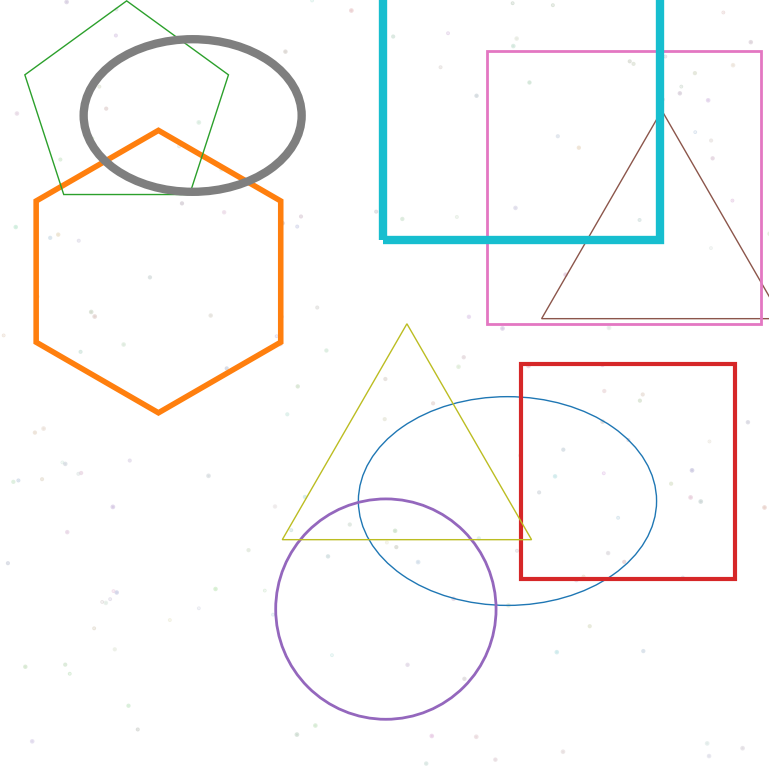[{"shape": "oval", "thickness": 0.5, "radius": 0.97, "center": [0.659, 0.349]}, {"shape": "hexagon", "thickness": 2, "radius": 0.92, "center": [0.206, 0.647]}, {"shape": "pentagon", "thickness": 0.5, "radius": 0.7, "center": [0.164, 0.86]}, {"shape": "square", "thickness": 1.5, "radius": 0.7, "center": [0.816, 0.388]}, {"shape": "circle", "thickness": 1, "radius": 0.72, "center": [0.501, 0.209]}, {"shape": "triangle", "thickness": 0.5, "radius": 0.9, "center": [0.86, 0.676]}, {"shape": "square", "thickness": 1, "radius": 0.89, "center": [0.81, 0.756]}, {"shape": "oval", "thickness": 3, "radius": 0.71, "center": [0.25, 0.85]}, {"shape": "triangle", "thickness": 0.5, "radius": 0.93, "center": [0.528, 0.393]}, {"shape": "square", "thickness": 3, "radius": 0.9, "center": [0.677, 0.868]}]